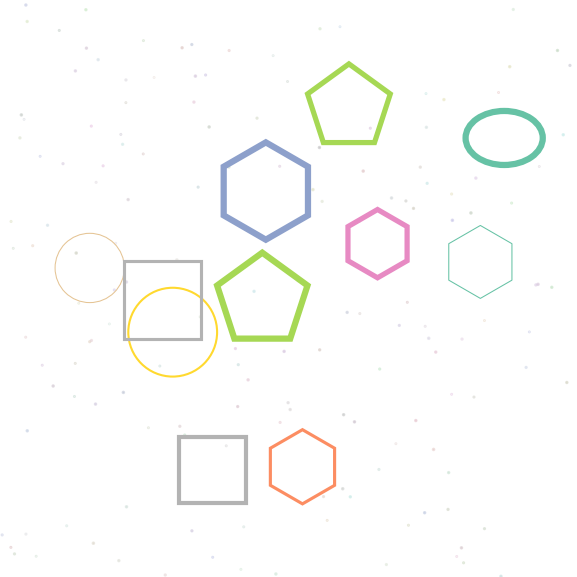[{"shape": "hexagon", "thickness": 0.5, "radius": 0.32, "center": [0.832, 0.546]}, {"shape": "oval", "thickness": 3, "radius": 0.33, "center": [0.873, 0.76]}, {"shape": "hexagon", "thickness": 1.5, "radius": 0.32, "center": [0.524, 0.191]}, {"shape": "hexagon", "thickness": 3, "radius": 0.42, "center": [0.46, 0.668]}, {"shape": "hexagon", "thickness": 2.5, "radius": 0.3, "center": [0.654, 0.577]}, {"shape": "pentagon", "thickness": 3, "radius": 0.41, "center": [0.454, 0.479]}, {"shape": "pentagon", "thickness": 2.5, "radius": 0.38, "center": [0.604, 0.813]}, {"shape": "circle", "thickness": 1, "radius": 0.38, "center": [0.299, 0.424]}, {"shape": "circle", "thickness": 0.5, "radius": 0.3, "center": [0.155, 0.535]}, {"shape": "square", "thickness": 1.5, "radius": 0.34, "center": [0.281, 0.48]}, {"shape": "square", "thickness": 2, "radius": 0.29, "center": [0.368, 0.185]}]